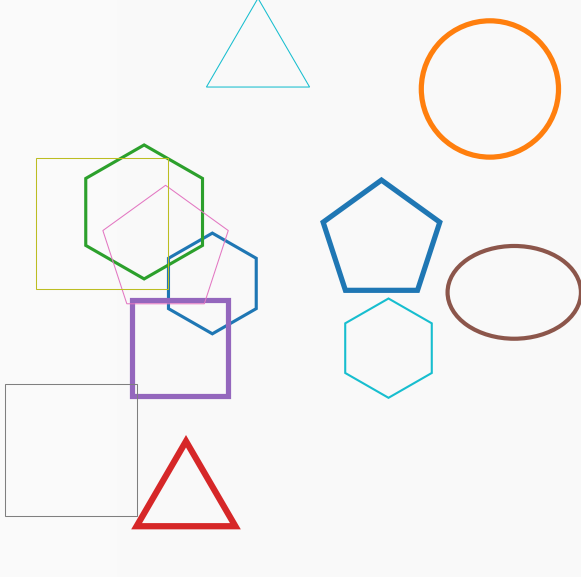[{"shape": "pentagon", "thickness": 2.5, "radius": 0.53, "center": [0.656, 0.582]}, {"shape": "hexagon", "thickness": 1.5, "radius": 0.44, "center": [0.365, 0.508]}, {"shape": "circle", "thickness": 2.5, "radius": 0.59, "center": [0.843, 0.845]}, {"shape": "hexagon", "thickness": 1.5, "radius": 0.58, "center": [0.248, 0.632]}, {"shape": "triangle", "thickness": 3, "radius": 0.49, "center": [0.32, 0.137]}, {"shape": "square", "thickness": 2.5, "radius": 0.41, "center": [0.31, 0.396]}, {"shape": "oval", "thickness": 2, "radius": 0.57, "center": [0.885, 0.493]}, {"shape": "pentagon", "thickness": 0.5, "radius": 0.57, "center": [0.285, 0.565]}, {"shape": "square", "thickness": 0.5, "radius": 0.57, "center": [0.122, 0.22]}, {"shape": "square", "thickness": 0.5, "radius": 0.57, "center": [0.176, 0.613]}, {"shape": "hexagon", "thickness": 1, "radius": 0.43, "center": [0.668, 0.396]}, {"shape": "triangle", "thickness": 0.5, "radius": 0.51, "center": [0.444, 0.9]}]